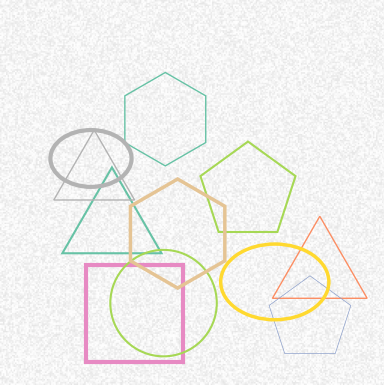[{"shape": "triangle", "thickness": 1.5, "radius": 0.74, "center": [0.291, 0.417]}, {"shape": "hexagon", "thickness": 1, "radius": 0.61, "center": [0.429, 0.69]}, {"shape": "triangle", "thickness": 1, "radius": 0.71, "center": [0.831, 0.296]}, {"shape": "pentagon", "thickness": 0.5, "radius": 0.56, "center": [0.805, 0.172]}, {"shape": "square", "thickness": 3, "radius": 0.63, "center": [0.349, 0.186]}, {"shape": "circle", "thickness": 1.5, "radius": 0.69, "center": [0.425, 0.213]}, {"shape": "pentagon", "thickness": 1.5, "radius": 0.65, "center": [0.644, 0.502]}, {"shape": "oval", "thickness": 2.5, "radius": 0.7, "center": [0.714, 0.268]}, {"shape": "hexagon", "thickness": 2.5, "radius": 0.71, "center": [0.461, 0.393]}, {"shape": "oval", "thickness": 3, "radius": 0.53, "center": [0.236, 0.588]}, {"shape": "triangle", "thickness": 1, "radius": 0.61, "center": [0.245, 0.541]}]